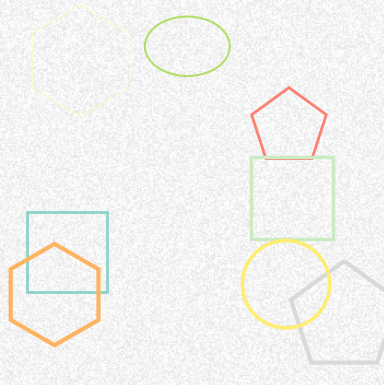[{"shape": "square", "thickness": 2, "radius": 0.52, "center": [0.173, 0.345]}, {"shape": "hexagon", "thickness": 0.5, "radius": 0.72, "center": [0.208, 0.842]}, {"shape": "pentagon", "thickness": 2, "radius": 0.51, "center": [0.751, 0.67]}, {"shape": "hexagon", "thickness": 3, "radius": 0.66, "center": [0.142, 0.235]}, {"shape": "oval", "thickness": 1.5, "radius": 0.55, "center": [0.487, 0.88]}, {"shape": "pentagon", "thickness": 3, "radius": 0.73, "center": [0.894, 0.176]}, {"shape": "square", "thickness": 2.5, "radius": 0.53, "center": [0.759, 0.487]}, {"shape": "circle", "thickness": 2.5, "radius": 0.57, "center": [0.743, 0.262]}]